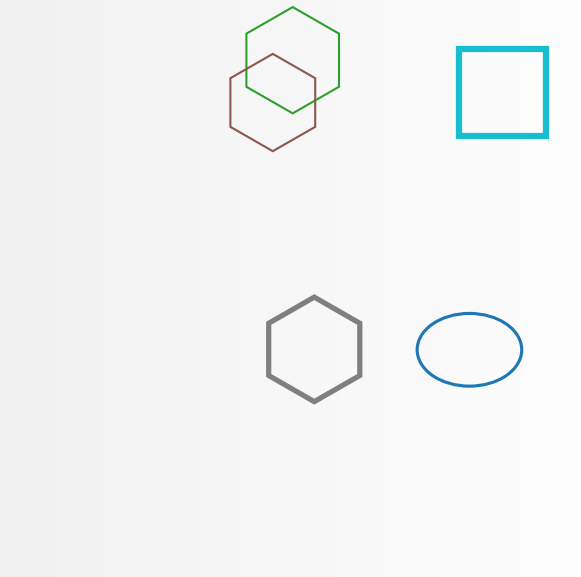[{"shape": "oval", "thickness": 1.5, "radius": 0.45, "center": [0.808, 0.393]}, {"shape": "hexagon", "thickness": 1, "radius": 0.46, "center": [0.504, 0.895]}, {"shape": "hexagon", "thickness": 1, "radius": 0.42, "center": [0.469, 0.822]}, {"shape": "hexagon", "thickness": 2.5, "radius": 0.45, "center": [0.541, 0.394]}, {"shape": "square", "thickness": 3, "radius": 0.38, "center": [0.865, 0.839]}]